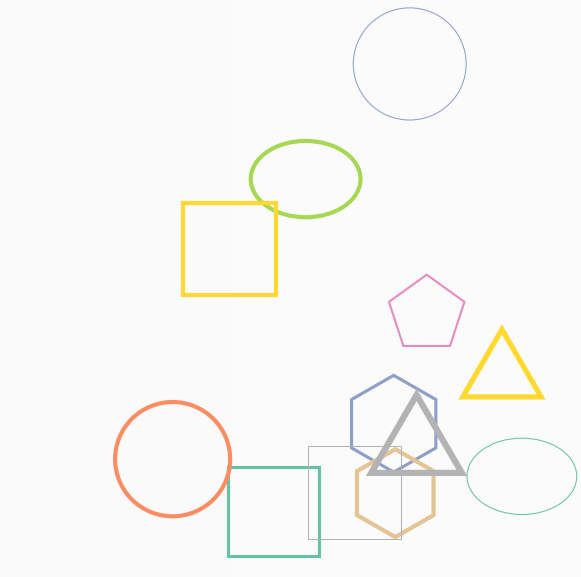[{"shape": "oval", "thickness": 0.5, "radius": 0.47, "center": [0.898, 0.174]}, {"shape": "square", "thickness": 1.5, "radius": 0.39, "center": [0.47, 0.113]}, {"shape": "circle", "thickness": 2, "radius": 0.49, "center": [0.297, 0.204]}, {"shape": "hexagon", "thickness": 1.5, "radius": 0.42, "center": [0.677, 0.265]}, {"shape": "circle", "thickness": 0.5, "radius": 0.49, "center": [0.705, 0.888]}, {"shape": "pentagon", "thickness": 1, "radius": 0.34, "center": [0.734, 0.455]}, {"shape": "oval", "thickness": 2, "radius": 0.47, "center": [0.526, 0.689]}, {"shape": "square", "thickness": 2, "radius": 0.4, "center": [0.395, 0.568]}, {"shape": "triangle", "thickness": 2.5, "radius": 0.39, "center": [0.864, 0.351]}, {"shape": "hexagon", "thickness": 2, "radius": 0.38, "center": [0.68, 0.145]}, {"shape": "square", "thickness": 0.5, "radius": 0.4, "center": [0.61, 0.146]}, {"shape": "triangle", "thickness": 3, "radius": 0.45, "center": [0.717, 0.225]}]